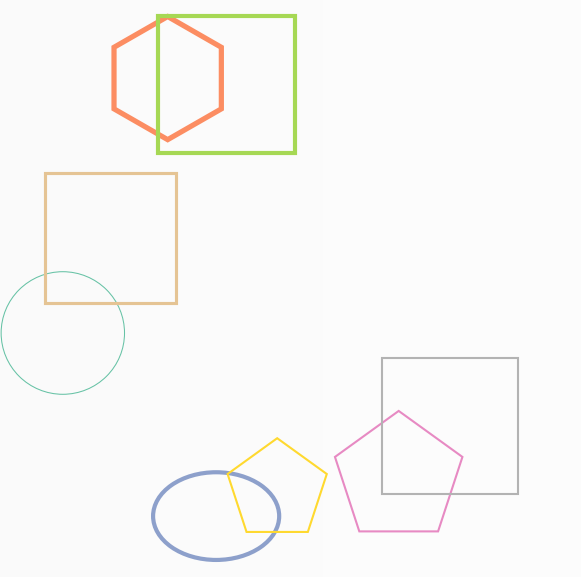[{"shape": "circle", "thickness": 0.5, "radius": 0.53, "center": [0.108, 0.423]}, {"shape": "hexagon", "thickness": 2.5, "radius": 0.53, "center": [0.288, 0.864]}, {"shape": "oval", "thickness": 2, "radius": 0.54, "center": [0.372, 0.105]}, {"shape": "pentagon", "thickness": 1, "radius": 0.58, "center": [0.686, 0.172]}, {"shape": "square", "thickness": 2, "radius": 0.59, "center": [0.39, 0.853]}, {"shape": "pentagon", "thickness": 1, "radius": 0.45, "center": [0.477, 0.151]}, {"shape": "square", "thickness": 1.5, "radius": 0.56, "center": [0.19, 0.587]}, {"shape": "square", "thickness": 1, "radius": 0.59, "center": [0.775, 0.261]}]